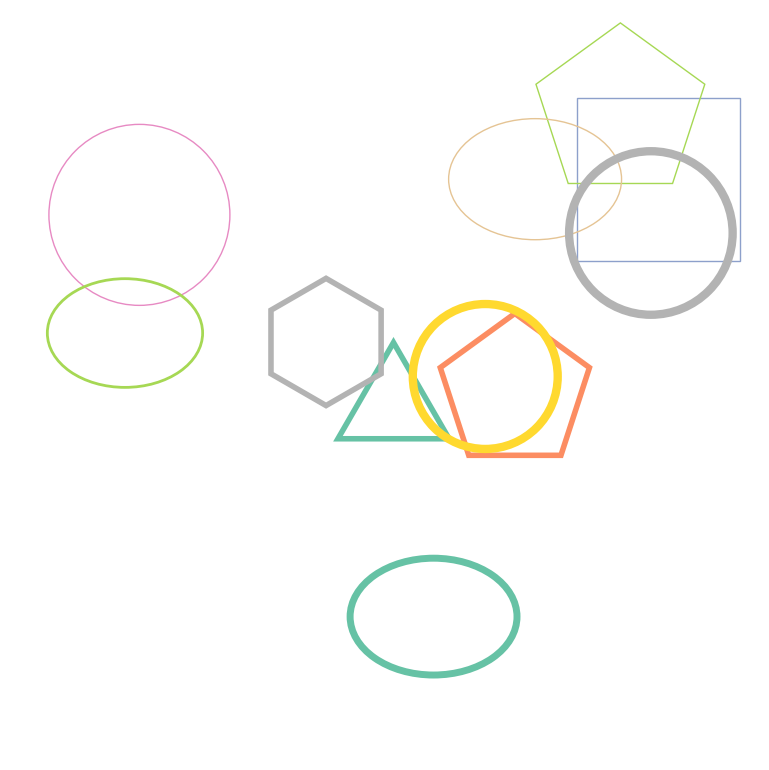[{"shape": "triangle", "thickness": 2, "radius": 0.42, "center": [0.511, 0.472]}, {"shape": "oval", "thickness": 2.5, "radius": 0.54, "center": [0.563, 0.199]}, {"shape": "pentagon", "thickness": 2, "radius": 0.51, "center": [0.669, 0.491]}, {"shape": "square", "thickness": 0.5, "radius": 0.53, "center": [0.855, 0.767]}, {"shape": "circle", "thickness": 0.5, "radius": 0.59, "center": [0.181, 0.721]}, {"shape": "pentagon", "thickness": 0.5, "radius": 0.58, "center": [0.806, 0.855]}, {"shape": "oval", "thickness": 1, "radius": 0.5, "center": [0.162, 0.567]}, {"shape": "circle", "thickness": 3, "radius": 0.47, "center": [0.63, 0.511]}, {"shape": "oval", "thickness": 0.5, "radius": 0.56, "center": [0.695, 0.767]}, {"shape": "circle", "thickness": 3, "radius": 0.53, "center": [0.845, 0.697]}, {"shape": "hexagon", "thickness": 2, "radius": 0.41, "center": [0.423, 0.556]}]